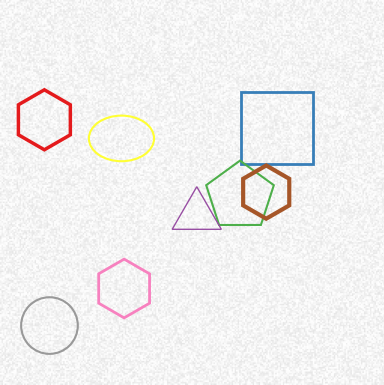[{"shape": "hexagon", "thickness": 2.5, "radius": 0.39, "center": [0.115, 0.689]}, {"shape": "square", "thickness": 2, "radius": 0.47, "center": [0.719, 0.668]}, {"shape": "pentagon", "thickness": 1.5, "radius": 0.46, "center": [0.623, 0.49]}, {"shape": "triangle", "thickness": 1, "radius": 0.37, "center": [0.511, 0.441]}, {"shape": "oval", "thickness": 1.5, "radius": 0.42, "center": [0.316, 0.64]}, {"shape": "hexagon", "thickness": 3, "radius": 0.35, "center": [0.691, 0.501]}, {"shape": "hexagon", "thickness": 2, "radius": 0.38, "center": [0.322, 0.251]}, {"shape": "circle", "thickness": 1.5, "radius": 0.37, "center": [0.129, 0.154]}]